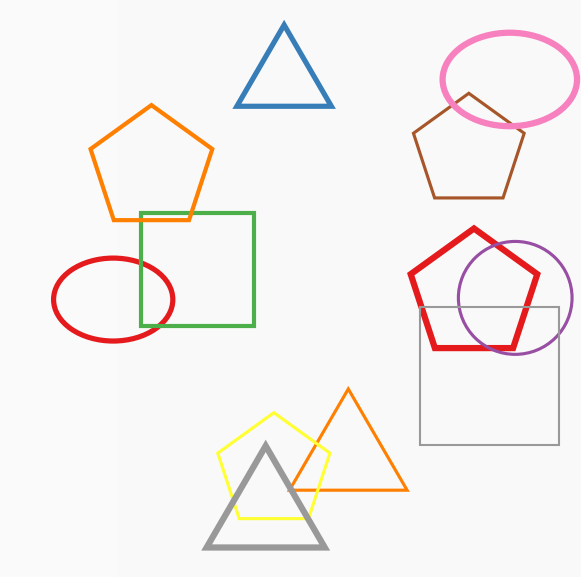[{"shape": "oval", "thickness": 2.5, "radius": 0.51, "center": [0.195, 0.48]}, {"shape": "pentagon", "thickness": 3, "radius": 0.57, "center": [0.815, 0.489]}, {"shape": "triangle", "thickness": 2.5, "radius": 0.47, "center": [0.489, 0.862]}, {"shape": "square", "thickness": 2, "radius": 0.49, "center": [0.34, 0.533]}, {"shape": "circle", "thickness": 1.5, "radius": 0.49, "center": [0.886, 0.483]}, {"shape": "pentagon", "thickness": 2, "radius": 0.55, "center": [0.261, 0.707]}, {"shape": "triangle", "thickness": 1.5, "radius": 0.58, "center": [0.599, 0.209]}, {"shape": "pentagon", "thickness": 1.5, "radius": 0.51, "center": [0.471, 0.183]}, {"shape": "pentagon", "thickness": 1.5, "radius": 0.5, "center": [0.807, 0.737]}, {"shape": "oval", "thickness": 3, "radius": 0.58, "center": [0.877, 0.862]}, {"shape": "triangle", "thickness": 3, "radius": 0.59, "center": [0.457, 0.11]}, {"shape": "square", "thickness": 1, "radius": 0.6, "center": [0.842, 0.348]}]